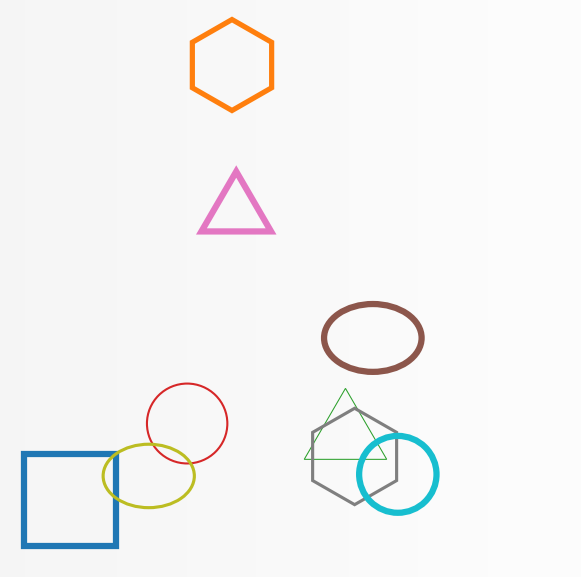[{"shape": "square", "thickness": 3, "radius": 0.4, "center": [0.12, 0.133]}, {"shape": "hexagon", "thickness": 2.5, "radius": 0.39, "center": [0.399, 0.887]}, {"shape": "triangle", "thickness": 0.5, "radius": 0.41, "center": [0.594, 0.245]}, {"shape": "circle", "thickness": 1, "radius": 0.35, "center": [0.322, 0.266]}, {"shape": "oval", "thickness": 3, "radius": 0.42, "center": [0.641, 0.414]}, {"shape": "triangle", "thickness": 3, "radius": 0.35, "center": [0.406, 0.633]}, {"shape": "hexagon", "thickness": 1.5, "radius": 0.42, "center": [0.61, 0.209]}, {"shape": "oval", "thickness": 1.5, "radius": 0.39, "center": [0.256, 0.175]}, {"shape": "circle", "thickness": 3, "radius": 0.33, "center": [0.684, 0.178]}]